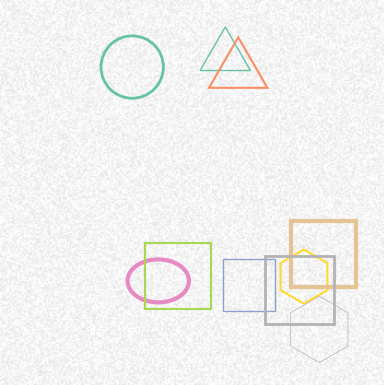[{"shape": "triangle", "thickness": 1, "radius": 0.38, "center": [0.585, 0.855]}, {"shape": "circle", "thickness": 2, "radius": 0.41, "center": [0.343, 0.826]}, {"shape": "triangle", "thickness": 1.5, "radius": 0.44, "center": [0.619, 0.816]}, {"shape": "square", "thickness": 1, "radius": 0.34, "center": [0.646, 0.26]}, {"shape": "oval", "thickness": 3, "radius": 0.4, "center": [0.411, 0.27]}, {"shape": "square", "thickness": 1.5, "radius": 0.43, "center": [0.462, 0.284]}, {"shape": "hexagon", "thickness": 1.5, "radius": 0.35, "center": [0.79, 0.282]}, {"shape": "square", "thickness": 3, "radius": 0.42, "center": [0.84, 0.34]}, {"shape": "hexagon", "thickness": 0.5, "radius": 0.43, "center": [0.829, 0.144]}, {"shape": "square", "thickness": 2, "radius": 0.44, "center": [0.778, 0.246]}]